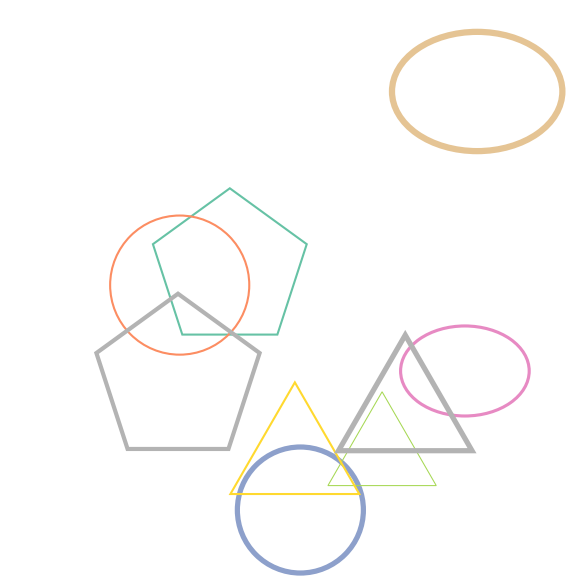[{"shape": "pentagon", "thickness": 1, "radius": 0.7, "center": [0.398, 0.533]}, {"shape": "circle", "thickness": 1, "radius": 0.6, "center": [0.311, 0.505]}, {"shape": "circle", "thickness": 2.5, "radius": 0.55, "center": [0.52, 0.116]}, {"shape": "oval", "thickness": 1.5, "radius": 0.56, "center": [0.805, 0.357]}, {"shape": "triangle", "thickness": 0.5, "radius": 0.54, "center": [0.662, 0.212]}, {"shape": "triangle", "thickness": 1, "radius": 0.64, "center": [0.511, 0.208]}, {"shape": "oval", "thickness": 3, "radius": 0.74, "center": [0.826, 0.841]}, {"shape": "pentagon", "thickness": 2, "radius": 0.74, "center": [0.308, 0.342]}, {"shape": "triangle", "thickness": 2.5, "radius": 0.67, "center": [0.702, 0.285]}]